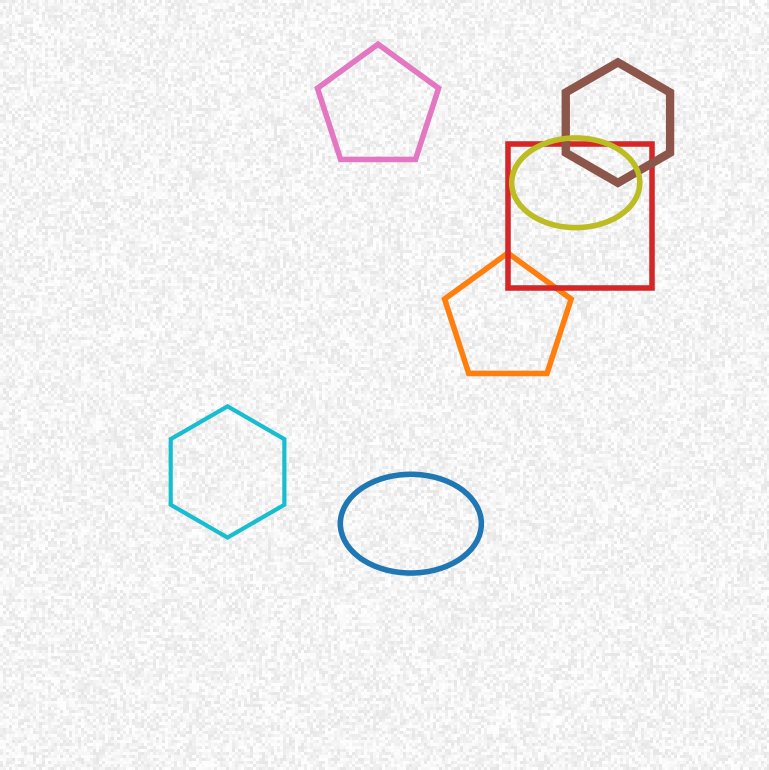[{"shape": "oval", "thickness": 2, "radius": 0.46, "center": [0.534, 0.32]}, {"shape": "pentagon", "thickness": 2, "radius": 0.43, "center": [0.66, 0.585]}, {"shape": "square", "thickness": 2, "radius": 0.47, "center": [0.754, 0.72]}, {"shape": "hexagon", "thickness": 3, "radius": 0.39, "center": [0.803, 0.841]}, {"shape": "pentagon", "thickness": 2, "radius": 0.41, "center": [0.491, 0.86]}, {"shape": "oval", "thickness": 2, "radius": 0.42, "center": [0.748, 0.763]}, {"shape": "hexagon", "thickness": 1.5, "radius": 0.43, "center": [0.295, 0.387]}]